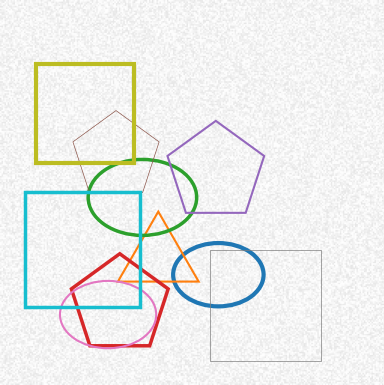[{"shape": "oval", "thickness": 3, "radius": 0.59, "center": [0.567, 0.286]}, {"shape": "triangle", "thickness": 1.5, "radius": 0.61, "center": [0.411, 0.329]}, {"shape": "oval", "thickness": 2.5, "radius": 0.7, "center": [0.37, 0.487]}, {"shape": "pentagon", "thickness": 2.5, "radius": 0.66, "center": [0.311, 0.209]}, {"shape": "pentagon", "thickness": 1.5, "radius": 0.66, "center": [0.561, 0.554]}, {"shape": "pentagon", "thickness": 0.5, "radius": 0.59, "center": [0.301, 0.595]}, {"shape": "oval", "thickness": 1.5, "radius": 0.62, "center": [0.281, 0.183]}, {"shape": "square", "thickness": 0.5, "radius": 0.72, "center": [0.689, 0.206]}, {"shape": "square", "thickness": 3, "radius": 0.64, "center": [0.221, 0.705]}, {"shape": "square", "thickness": 2.5, "radius": 0.75, "center": [0.214, 0.352]}]